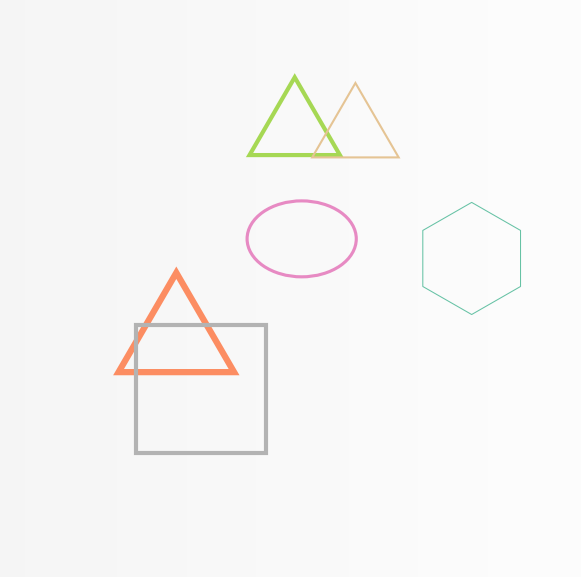[{"shape": "hexagon", "thickness": 0.5, "radius": 0.49, "center": [0.811, 0.552]}, {"shape": "triangle", "thickness": 3, "radius": 0.57, "center": [0.303, 0.412]}, {"shape": "oval", "thickness": 1.5, "radius": 0.47, "center": [0.519, 0.586]}, {"shape": "triangle", "thickness": 2, "radius": 0.45, "center": [0.507, 0.776]}, {"shape": "triangle", "thickness": 1, "radius": 0.43, "center": [0.611, 0.77]}, {"shape": "square", "thickness": 2, "radius": 0.56, "center": [0.346, 0.326]}]